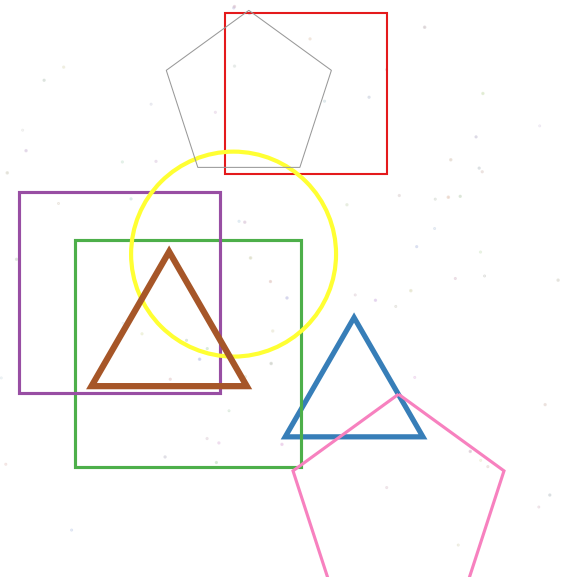[{"shape": "square", "thickness": 1, "radius": 0.7, "center": [0.53, 0.837]}, {"shape": "triangle", "thickness": 2.5, "radius": 0.69, "center": [0.613, 0.312]}, {"shape": "square", "thickness": 1.5, "radius": 0.98, "center": [0.326, 0.387]}, {"shape": "square", "thickness": 1.5, "radius": 0.87, "center": [0.207, 0.492]}, {"shape": "circle", "thickness": 2, "radius": 0.89, "center": [0.404, 0.559]}, {"shape": "triangle", "thickness": 3, "radius": 0.78, "center": [0.293, 0.408]}, {"shape": "pentagon", "thickness": 1.5, "radius": 0.96, "center": [0.69, 0.124]}, {"shape": "pentagon", "thickness": 0.5, "radius": 0.75, "center": [0.431, 0.831]}]